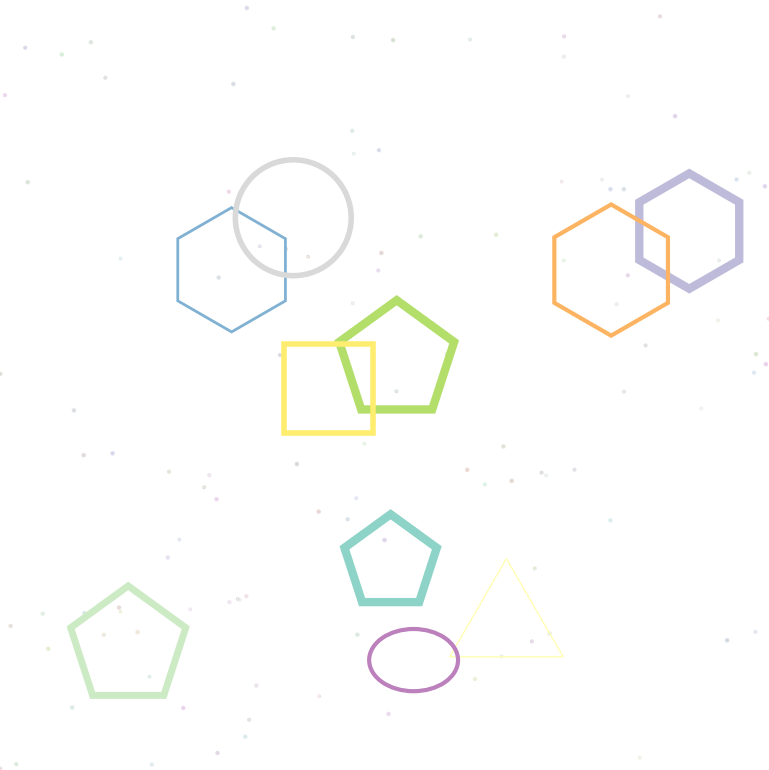[{"shape": "pentagon", "thickness": 3, "radius": 0.32, "center": [0.507, 0.269]}, {"shape": "triangle", "thickness": 0.5, "radius": 0.43, "center": [0.658, 0.189]}, {"shape": "hexagon", "thickness": 3, "radius": 0.37, "center": [0.895, 0.7]}, {"shape": "hexagon", "thickness": 1, "radius": 0.4, "center": [0.301, 0.65]}, {"shape": "hexagon", "thickness": 1.5, "radius": 0.43, "center": [0.794, 0.649]}, {"shape": "pentagon", "thickness": 3, "radius": 0.39, "center": [0.515, 0.532]}, {"shape": "circle", "thickness": 2, "radius": 0.38, "center": [0.381, 0.717]}, {"shape": "oval", "thickness": 1.5, "radius": 0.29, "center": [0.537, 0.143]}, {"shape": "pentagon", "thickness": 2.5, "radius": 0.39, "center": [0.166, 0.16]}, {"shape": "square", "thickness": 2, "radius": 0.29, "center": [0.426, 0.495]}]